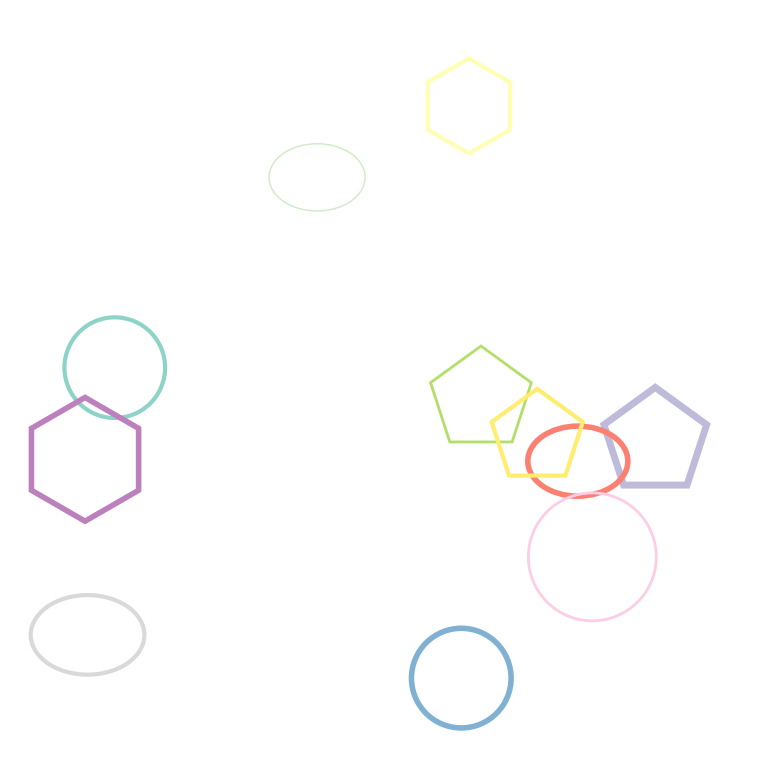[{"shape": "circle", "thickness": 1.5, "radius": 0.33, "center": [0.149, 0.523]}, {"shape": "hexagon", "thickness": 1.5, "radius": 0.31, "center": [0.609, 0.862]}, {"shape": "pentagon", "thickness": 2.5, "radius": 0.35, "center": [0.851, 0.427]}, {"shape": "oval", "thickness": 2, "radius": 0.32, "center": [0.75, 0.401]}, {"shape": "circle", "thickness": 2, "radius": 0.32, "center": [0.599, 0.119]}, {"shape": "pentagon", "thickness": 1, "radius": 0.34, "center": [0.625, 0.482]}, {"shape": "circle", "thickness": 1, "radius": 0.42, "center": [0.769, 0.277]}, {"shape": "oval", "thickness": 1.5, "radius": 0.37, "center": [0.114, 0.175]}, {"shape": "hexagon", "thickness": 2, "radius": 0.4, "center": [0.11, 0.403]}, {"shape": "oval", "thickness": 0.5, "radius": 0.31, "center": [0.412, 0.77]}, {"shape": "pentagon", "thickness": 1.5, "radius": 0.31, "center": [0.698, 0.433]}]